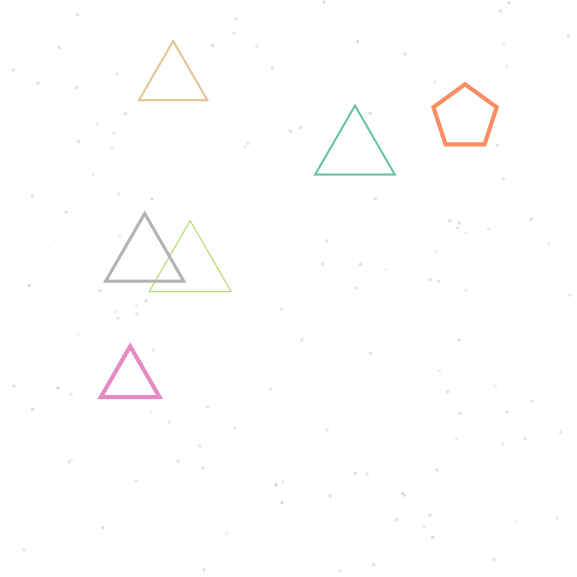[{"shape": "triangle", "thickness": 1, "radius": 0.4, "center": [0.615, 0.737]}, {"shape": "pentagon", "thickness": 2, "radius": 0.29, "center": [0.805, 0.796]}, {"shape": "triangle", "thickness": 2, "radius": 0.29, "center": [0.225, 0.341]}, {"shape": "triangle", "thickness": 0.5, "radius": 0.41, "center": [0.329, 0.535]}, {"shape": "triangle", "thickness": 1, "radius": 0.34, "center": [0.3, 0.86]}, {"shape": "triangle", "thickness": 1.5, "radius": 0.39, "center": [0.251, 0.551]}]